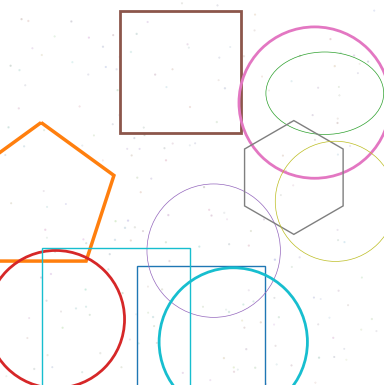[{"shape": "square", "thickness": 1, "radius": 0.83, "center": [0.521, 0.143]}, {"shape": "pentagon", "thickness": 2.5, "radius": 0.99, "center": [0.107, 0.483]}, {"shape": "oval", "thickness": 0.5, "radius": 0.76, "center": [0.844, 0.758]}, {"shape": "circle", "thickness": 2, "radius": 0.89, "center": [0.145, 0.171]}, {"shape": "circle", "thickness": 0.5, "radius": 0.87, "center": [0.555, 0.349]}, {"shape": "square", "thickness": 2, "radius": 0.79, "center": [0.469, 0.813]}, {"shape": "circle", "thickness": 2, "radius": 0.98, "center": [0.817, 0.734]}, {"shape": "hexagon", "thickness": 1, "radius": 0.74, "center": [0.763, 0.539]}, {"shape": "circle", "thickness": 0.5, "radius": 0.78, "center": [0.871, 0.477]}, {"shape": "circle", "thickness": 2, "radius": 0.96, "center": [0.606, 0.112]}, {"shape": "square", "thickness": 1, "radius": 0.96, "center": [0.302, 0.164]}]